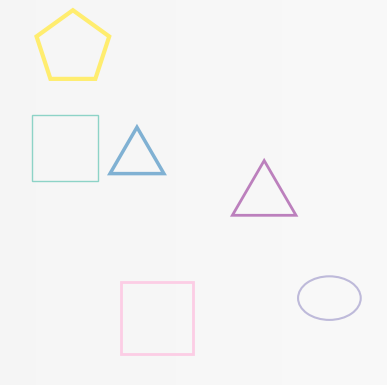[{"shape": "square", "thickness": 1, "radius": 0.42, "center": [0.168, 0.616]}, {"shape": "oval", "thickness": 1.5, "radius": 0.4, "center": [0.85, 0.226]}, {"shape": "triangle", "thickness": 2.5, "radius": 0.4, "center": [0.353, 0.589]}, {"shape": "square", "thickness": 2, "radius": 0.46, "center": [0.406, 0.174]}, {"shape": "triangle", "thickness": 2, "radius": 0.47, "center": [0.682, 0.488]}, {"shape": "pentagon", "thickness": 3, "radius": 0.49, "center": [0.188, 0.875]}]